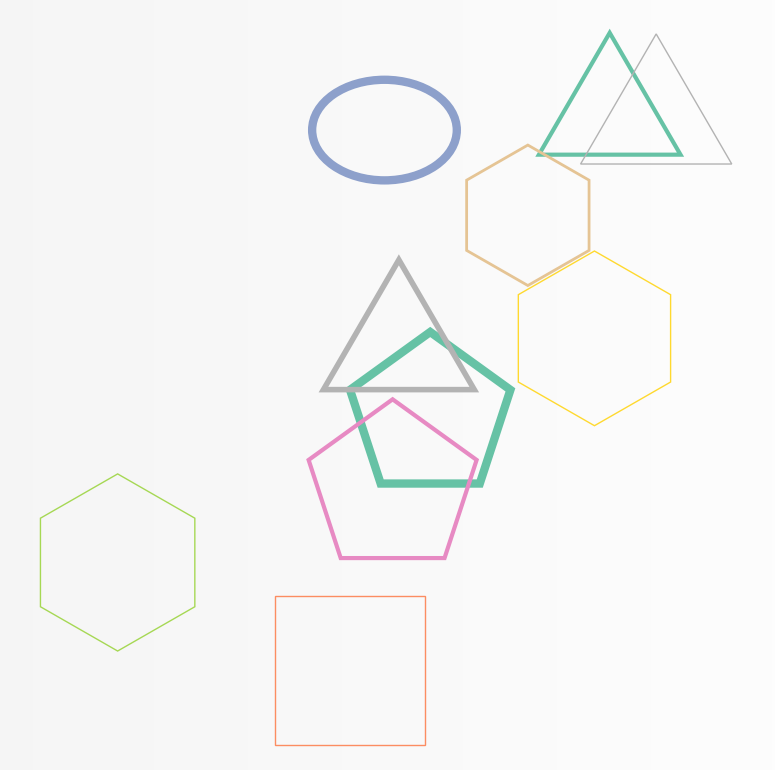[{"shape": "triangle", "thickness": 1.5, "radius": 0.53, "center": [0.787, 0.852]}, {"shape": "pentagon", "thickness": 3, "radius": 0.54, "center": [0.555, 0.46]}, {"shape": "square", "thickness": 0.5, "radius": 0.48, "center": [0.451, 0.129]}, {"shape": "oval", "thickness": 3, "radius": 0.47, "center": [0.496, 0.831]}, {"shape": "pentagon", "thickness": 1.5, "radius": 0.57, "center": [0.507, 0.367]}, {"shape": "hexagon", "thickness": 0.5, "radius": 0.58, "center": [0.152, 0.27]}, {"shape": "hexagon", "thickness": 0.5, "radius": 0.57, "center": [0.767, 0.561]}, {"shape": "hexagon", "thickness": 1, "radius": 0.46, "center": [0.681, 0.72]}, {"shape": "triangle", "thickness": 2, "radius": 0.56, "center": [0.515, 0.55]}, {"shape": "triangle", "thickness": 0.5, "radius": 0.56, "center": [0.847, 0.843]}]